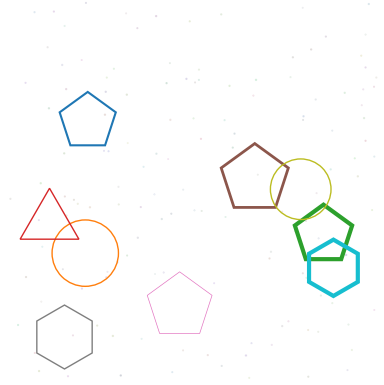[{"shape": "pentagon", "thickness": 1.5, "radius": 0.38, "center": [0.228, 0.685]}, {"shape": "circle", "thickness": 1, "radius": 0.43, "center": [0.221, 0.343]}, {"shape": "pentagon", "thickness": 3, "radius": 0.39, "center": [0.84, 0.39]}, {"shape": "triangle", "thickness": 1, "radius": 0.44, "center": [0.129, 0.423]}, {"shape": "pentagon", "thickness": 2, "radius": 0.46, "center": [0.662, 0.535]}, {"shape": "pentagon", "thickness": 0.5, "radius": 0.44, "center": [0.467, 0.205]}, {"shape": "hexagon", "thickness": 1, "radius": 0.41, "center": [0.168, 0.125]}, {"shape": "circle", "thickness": 1, "radius": 0.39, "center": [0.781, 0.508]}, {"shape": "hexagon", "thickness": 3, "radius": 0.37, "center": [0.866, 0.304]}]